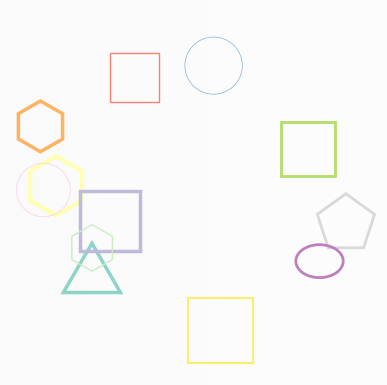[{"shape": "triangle", "thickness": 2.5, "radius": 0.43, "center": [0.237, 0.283]}, {"shape": "hexagon", "thickness": 3, "radius": 0.38, "center": [0.145, 0.517]}, {"shape": "square", "thickness": 2.5, "radius": 0.39, "center": [0.283, 0.426]}, {"shape": "square", "thickness": 1, "radius": 0.32, "center": [0.348, 0.799]}, {"shape": "circle", "thickness": 0.5, "radius": 0.37, "center": [0.551, 0.83]}, {"shape": "hexagon", "thickness": 2.5, "radius": 0.33, "center": [0.104, 0.672]}, {"shape": "square", "thickness": 2, "radius": 0.35, "center": [0.795, 0.613]}, {"shape": "circle", "thickness": 0.5, "radius": 0.35, "center": [0.112, 0.506]}, {"shape": "pentagon", "thickness": 2, "radius": 0.39, "center": [0.893, 0.419]}, {"shape": "oval", "thickness": 2, "radius": 0.31, "center": [0.825, 0.322]}, {"shape": "hexagon", "thickness": 1, "radius": 0.3, "center": [0.238, 0.356]}, {"shape": "square", "thickness": 1.5, "radius": 0.42, "center": [0.569, 0.141]}]